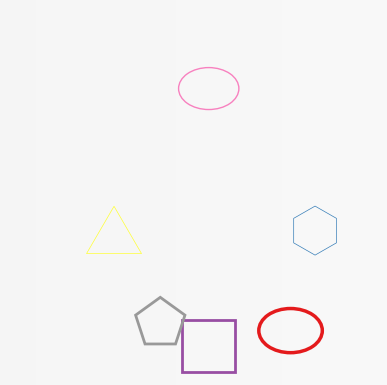[{"shape": "oval", "thickness": 2.5, "radius": 0.41, "center": [0.75, 0.141]}, {"shape": "hexagon", "thickness": 0.5, "radius": 0.32, "center": [0.813, 0.401]}, {"shape": "square", "thickness": 2, "radius": 0.34, "center": [0.538, 0.101]}, {"shape": "triangle", "thickness": 0.5, "radius": 0.41, "center": [0.294, 0.382]}, {"shape": "oval", "thickness": 1, "radius": 0.39, "center": [0.539, 0.77]}, {"shape": "pentagon", "thickness": 2, "radius": 0.33, "center": [0.414, 0.161]}]